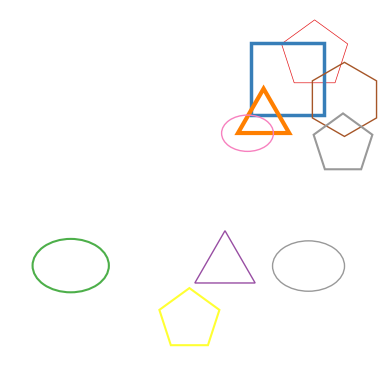[{"shape": "pentagon", "thickness": 0.5, "radius": 0.45, "center": [0.817, 0.858]}, {"shape": "square", "thickness": 2.5, "radius": 0.47, "center": [0.747, 0.795]}, {"shape": "oval", "thickness": 1.5, "radius": 0.5, "center": [0.184, 0.31]}, {"shape": "triangle", "thickness": 1, "radius": 0.45, "center": [0.584, 0.31]}, {"shape": "triangle", "thickness": 3, "radius": 0.38, "center": [0.685, 0.693]}, {"shape": "pentagon", "thickness": 1.5, "radius": 0.41, "center": [0.492, 0.17]}, {"shape": "hexagon", "thickness": 1, "radius": 0.48, "center": [0.895, 0.742]}, {"shape": "oval", "thickness": 1, "radius": 0.34, "center": [0.643, 0.654]}, {"shape": "pentagon", "thickness": 1.5, "radius": 0.4, "center": [0.891, 0.625]}, {"shape": "oval", "thickness": 1, "radius": 0.47, "center": [0.801, 0.309]}]